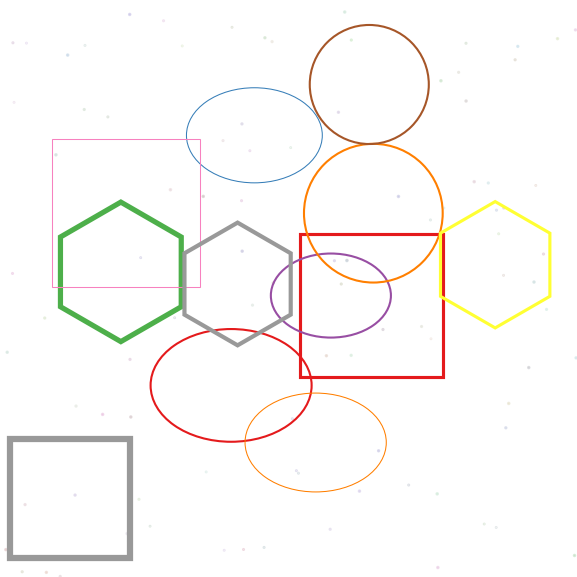[{"shape": "oval", "thickness": 1, "radius": 0.7, "center": [0.4, 0.332]}, {"shape": "square", "thickness": 1.5, "radius": 0.62, "center": [0.643, 0.47]}, {"shape": "oval", "thickness": 0.5, "radius": 0.59, "center": [0.44, 0.765]}, {"shape": "hexagon", "thickness": 2.5, "radius": 0.6, "center": [0.209, 0.528]}, {"shape": "oval", "thickness": 1, "radius": 0.52, "center": [0.573, 0.487]}, {"shape": "oval", "thickness": 0.5, "radius": 0.61, "center": [0.547, 0.233]}, {"shape": "circle", "thickness": 1, "radius": 0.6, "center": [0.646, 0.63]}, {"shape": "hexagon", "thickness": 1.5, "radius": 0.55, "center": [0.857, 0.541]}, {"shape": "circle", "thickness": 1, "radius": 0.52, "center": [0.639, 0.853]}, {"shape": "square", "thickness": 0.5, "radius": 0.64, "center": [0.218, 0.631]}, {"shape": "square", "thickness": 3, "radius": 0.52, "center": [0.121, 0.136]}, {"shape": "hexagon", "thickness": 2, "radius": 0.53, "center": [0.411, 0.507]}]